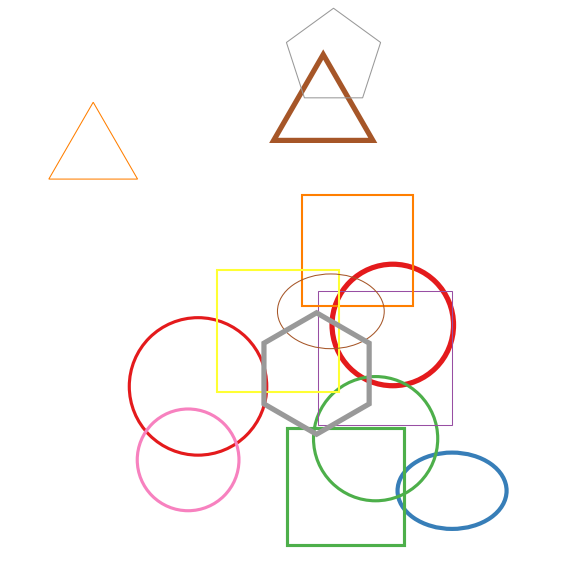[{"shape": "circle", "thickness": 2.5, "radius": 0.53, "center": [0.68, 0.436]}, {"shape": "circle", "thickness": 1.5, "radius": 0.6, "center": [0.343, 0.33]}, {"shape": "oval", "thickness": 2, "radius": 0.47, "center": [0.783, 0.149]}, {"shape": "square", "thickness": 1.5, "radius": 0.5, "center": [0.599, 0.157]}, {"shape": "circle", "thickness": 1.5, "radius": 0.54, "center": [0.65, 0.24]}, {"shape": "square", "thickness": 0.5, "radius": 0.58, "center": [0.666, 0.379]}, {"shape": "square", "thickness": 1, "radius": 0.48, "center": [0.619, 0.566]}, {"shape": "triangle", "thickness": 0.5, "radius": 0.44, "center": [0.161, 0.733]}, {"shape": "square", "thickness": 1, "radius": 0.53, "center": [0.481, 0.426]}, {"shape": "triangle", "thickness": 2.5, "radius": 0.5, "center": [0.56, 0.806]}, {"shape": "oval", "thickness": 0.5, "radius": 0.46, "center": [0.573, 0.46]}, {"shape": "circle", "thickness": 1.5, "radius": 0.44, "center": [0.326, 0.203]}, {"shape": "pentagon", "thickness": 0.5, "radius": 0.43, "center": [0.578, 0.899]}, {"shape": "hexagon", "thickness": 2.5, "radius": 0.53, "center": [0.548, 0.352]}]